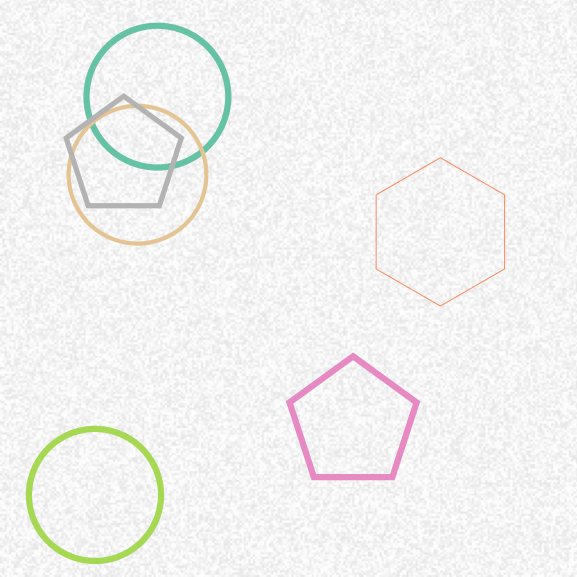[{"shape": "circle", "thickness": 3, "radius": 0.61, "center": [0.273, 0.832]}, {"shape": "hexagon", "thickness": 0.5, "radius": 0.64, "center": [0.763, 0.598]}, {"shape": "pentagon", "thickness": 3, "radius": 0.58, "center": [0.611, 0.267]}, {"shape": "circle", "thickness": 3, "radius": 0.57, "center": [0.164, 0.142]}, {"shape": "circle", "thickness": 2, "radius": 0.6, "center": [0.238, 0.697]}, {"shape": "pentagon", "thickness": 2.5, "radius": 0.52, "center": [0.214, 0.728]}]